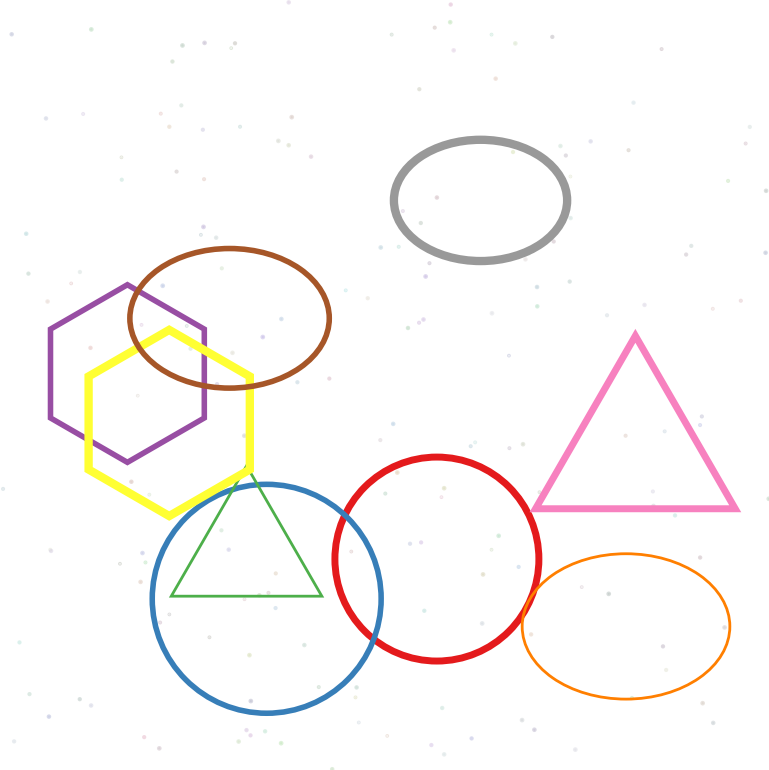[{"shape": "circle", "thickness": 2.5, "radius": 0.66, "center": [0.567, 0.274]}, {"shape": "circle", "thickness": 2, "radius": 0.74, "center": [0.346, 0.222]}, {"shape": "triangle", "thickness": 1, "radius": 0.56, "center": [0.32, 0.282]}, {"shape": "hexagon", "thickness": 2, "radius": 0.58, "center": [0.165, 0.515]}, {"shape": "oval", "thickness": 1, "radius": 0.67, "center": [0.813, 0.186]}, {"shape": "hexagon", "thickness": 3, "radius": 0.6, "center": [0.22, 0.451]}, {"shape": "oval", "thickness": 2, "radius": 0.65, "center": [0.298, 0.587]}, {"shape": "triangle", "thickness": 2.5, "radius": 0.75, "center": [0.825, 0.414]}, {"shape": "oval", "thickness": 3, "radius": 0.56, "center": [0.624, 0.74]}]